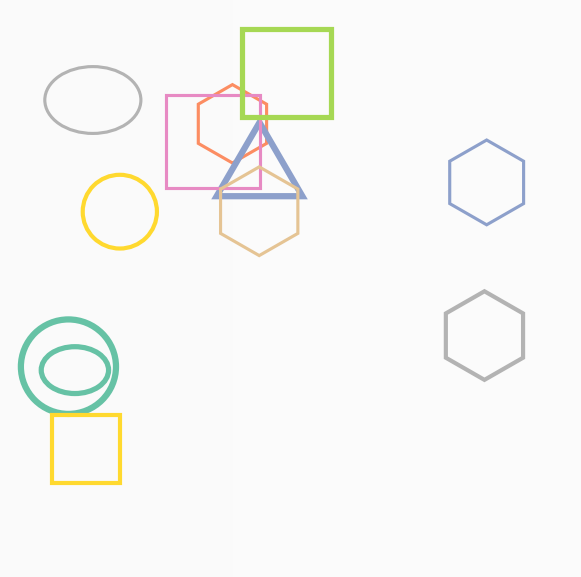[{"shape": "circle", "thickness": 3, "radius": 0.41, "center": [0.118, 0.364]}, {"shape": "oval", "thickness": 2.5, "radius": 0.29, "center": [0.129, 0.358]}, {"shape": "hexagon", "thickness": 1.5, "radius": 0.34, "center": [0.4, 0.785]}, {"shape": "hexagon", "thickness": 1.5, "radius": 0.37, "center": [0.837, 0.683]}, {"shape": "triangle", "thickness": 3, "radius": 0.43, "center": [0.446, 0.702]}, {"shape": "square", "thickness": 1.5, "radius": 0.4, "center": [0.367, 0.754]}, {"shape": "square", "thickness": 2.5, "radius": 0.38, "center": [0.493, 0.872]}, {"shape": "square", "thickness": 2, "radius": 0.29, "center": [0.149, 0.221]}, {"shape": "circle", "thickness": 2, "radius": 0.32, "center": [0.206, 0.633]}, {"shape": "hexagon", "thickness": 1.5, "radius": 0.38, "center": [0.446, 0.633]}, {"shape": "hexagon", "thickness": 2, "radius": 0.38, "center": [0.833, 0.418]}, {"shape": "oval", "thickness": 1.5, "radius": 0.41, "center": [0.16, 0.826]}]